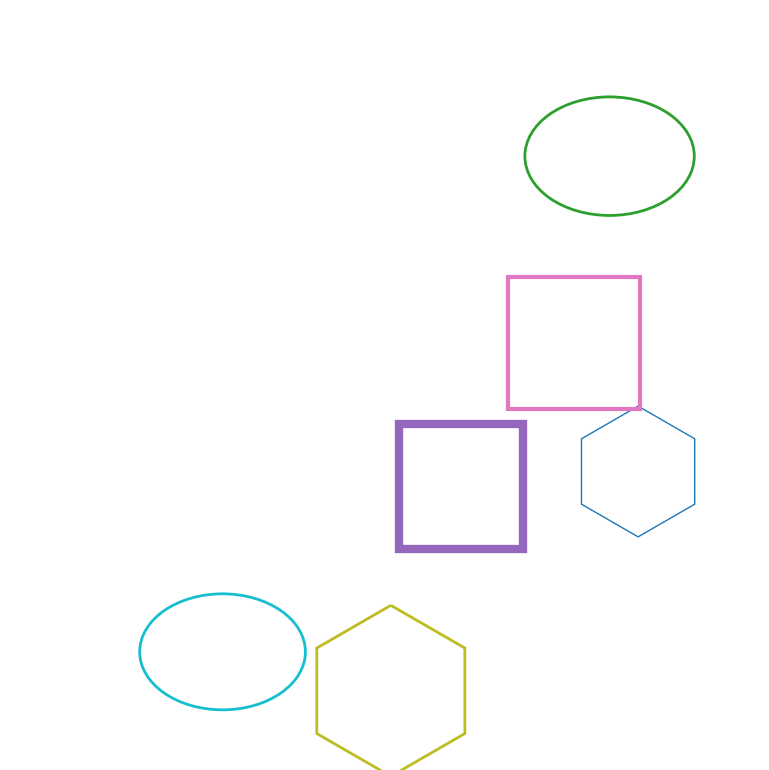[{"shape": "hexagon", "thickness": 0.5, "radius": 0.42, "center": [0.829, 0.388]}, {"shape": "oval", "thickness": 1, "radius": 0.55, "center": [0.792, 0.797]}, {"shape": "square", "thickness": 3, "radius": 0.4, "center": [0.599, 0.369]}, {"shape": "square", "thickness": 1.5, "radius": 0.43, "center": [0.746, 0.555]}, {"shape": "hexagon", "thickness": 1, "radius": 0.56, "center": [0.508, 0.103]}, {"shape": "oval", "thickness": 1, "radius": 0.54, "center": [0.289, 0.153]}]